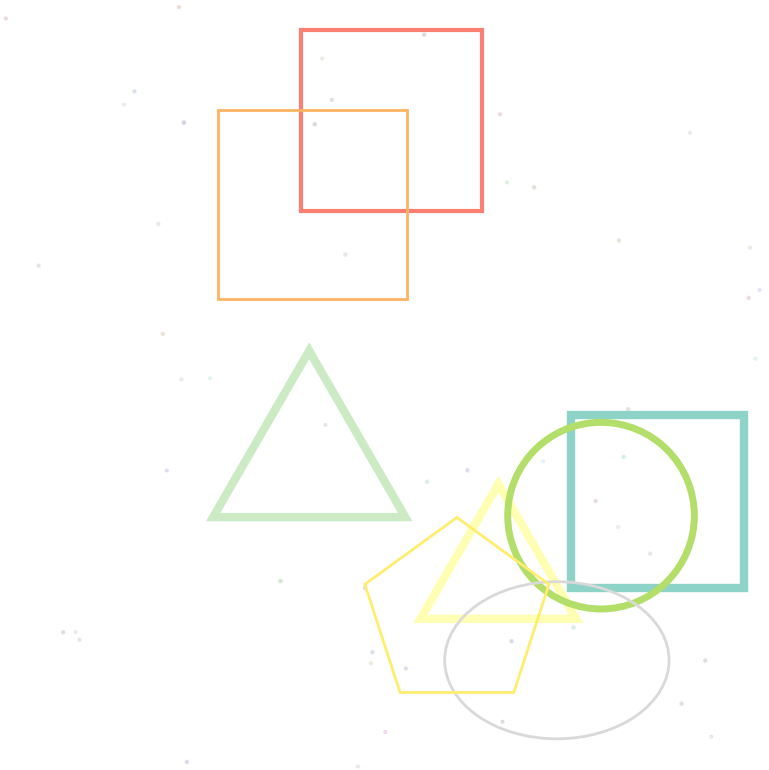[{"shape": "square", "thickness": 3, "radius": 0.56, "center": [0.854, 0.349]}, {"shape": "triangle", "thickness": 3, "radius": 0.58, "center": [0.647, 0.255]}, {"shape": "square", "thickness": 1.5, "radius": 0.59, "center": [0.508, 0.843]}, {"shape": "square", "thickness": 1, "radius": 0.61, "center": [0.406, 0.735]}, {"shape": "circle", "thickness": 2.5, "radius": 0.61, "center": [0.781, 0.33]}, {"shape": "oval", "thickness": 1, "radius": 0.73, "center": [0.723, 0.143]}, {"shape": "triangle", "thickness": 3, "radius": 0.72, "center": [0.402, 0.4]}, {"shape": "pentagon", "thickness": 1, "radius": 0.63, "center": [0.593, 0.202]}]